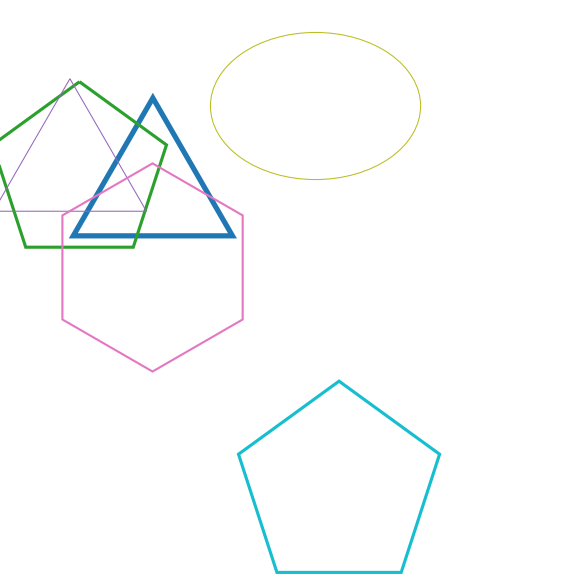[{"shape": "triangle", "thickness": 2.5, "radius": 0.8, "center": [0.265, 0.67]}, {"shape": "pentagon", "thickness": 1.5, "radius": 0.79, "center": [0.138, 0.699]}, {"shape": "triangle", "thickness": 0.5, "radius": 0.76, "center": [0.121, 0.71]}, {"shape": "hexagon", "thickness": 1, "radius": 0.9, "center": [0.264, 0.536]}, {"shape": "oval", "thickness": 0.5, "radius": 0.91, "center": [0.546, 0.816]}, {"shape": "pentagon", "thickness": 1.5, "radius": 0.92, "center": [0.587, 0.156]}]